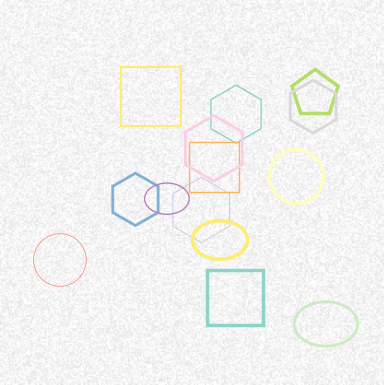[{"shape": "hexagon", "thickness": 1, "radius": 0.38, "center": [0.613, 0.703]}, {"shape": "square", "thickness": 2.5, "radius": 0.36, "center": [0.611, 0.227]}, {"shape": "circle", "thickness": 2, "radius": 0.35, "center": [0.77, 0.542]}, {"shape": "hexagon", "thickness": 0.5, "radius": 0.42, "center": [0.523, 0.455]}, {"shape": "circle", "thickness": 0.5, "radius": 0.34, "center": [0.156, 0.325]}, {"shape": "hexagon", "thickness": 2, "radius": 0.34, "center": [0.352, 0.482]}, {"shape": "square", "thickness": 1, "radius": 0.32, "center": [0.557, 0.566]}, {"shape": "pentagon", "thickness": 2.5, "radius": 0.32, "center": [0.818, 0.756]}, {"shape": "hexagon", "thickness": 2, "radius": 0.43, "center": [0.555, 0.615]}, {"shape": "hexagon", "thickness": 2, "radius": 0.34, "center": [0.813, 0.723]}, {"shape": "oval", "thickness": 1, "radius": 0.29, "center": [0.434, 0.484]}, {"shape": "oval", "thickness": 2, "radius": 0.41, "center": [0.846, 0.159]}, {"shape": "oval", "thickness": 2.5, "radius": 0.36, "center": [0.571, 0.376]}, {"shape": "square", "thickness": 1.5, "radius": 0.39, "center": [0.391, 0.749]}]